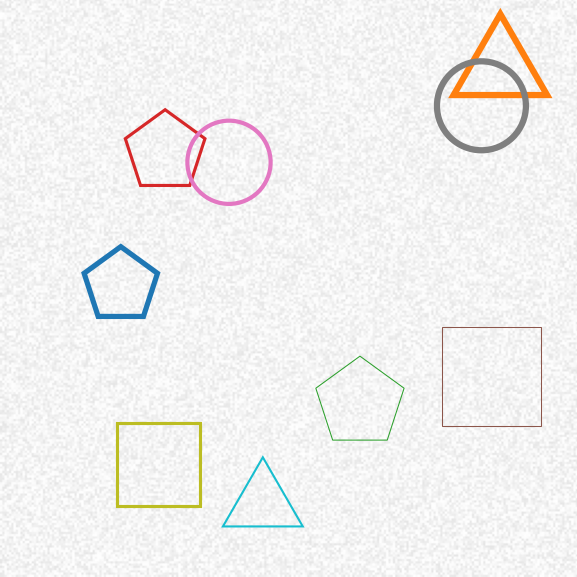[{"shape": "pentagon", "thickness": 2.5, "radius": 0.33, "center": [0.209, 0.505]}, {"shape": "triangle", "thickness": 3, "radius": 0.47, "center": [0.866, 0.881]}, {"shape": "pentagon", "thickness": 0.5, "radius": 0.4, "center": [0.623, 0.302]}, {"shape": "pentagon", "thickness": 1.5, "radius": 0.36, "center": [0.286, 0.737]}, {"shape": "square", "thickness": 0.5, "radius": 0.42, "center": [0.851, 0.347]}, {"shape": "circle", "thickness": 2, "radius": 0.36, "center": [0.397, 0.718]}, {"shape": "circle", "thickness": 3, "radius": 0.39, "center": [0.834, 0.816]}, {"shape": "square", "thickness": 1.5, "radius": 0.36, "center": [0.275, 0.195]}, {"shape": "triangle", "thickness": 1, "radius": 0.4, "center": [0.455, 0.127]}]